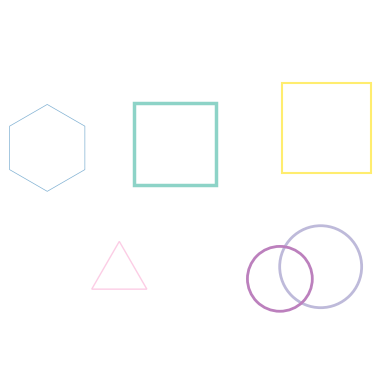[{"shape": "square", "thickness": 2.5, "radius": 0.53, "center": [0.454, 0.627]}, {"shape": "circle", "thickness": 2, "radius": 0.53, "center": [0.833, 0.307]}, {"shape": "hexagon", "thickness": 0.5, "radius": 0.56, "center": [0.123, 0.616]}, {"shape": "triangle", "thickness": 1, "radius": 0.41, "center": [0.31, 0.29]}, {"shape": "circle", "thickness": 2, "radius": 0.42, "center": [0.727, 0.276]}, {"shape": "square", "thickness": 1.5, "radius": 0.58, "center": [0.848, 0.667]}]